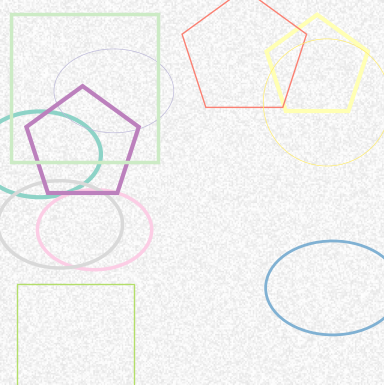[{"shape": "oval", "thickness": 3, "radius": 0.8, "center": [0.103, 0.599]}, {"shape": "pentagon", "thickness": 3, "radius": 0.69, "center": [0.824, 0.824]}, {"shape": "oval", "thickness": 0.5, "radius": 0.78, "center": [0.296, 0.764]}, {"shape": "pentagon", "thickness": 1, "radius": 0.85, "center": [0.635, 0.859]}, {"shape": "oval", "thickness": 2, "radius": 0.87, "center": [0.864, 0.252]}, {"shape": "square", "thickness": 1, "radius": 0.76, "center": [0.197, 0.11]}, {"shape": "oval", "thickness": 2.5, "radius": 0.74, "center": [0.246, 0.403]}, {"shape": "oval", "thickness": 2.5, "radius": 0.81, "center": [0.156, 0.417]}, {"shape": "pentagon", "thickness": 3, "radius": 0.77, "center": [0.215, 0.623]}, {"shape": "square", "thickness": 2.5, "radius": 0.96, "center": [0.219, 0.771]}, {"shape": "circle", "thickness": 0.5, "radius": 0.83, "center": [0.849, 0.734]}]